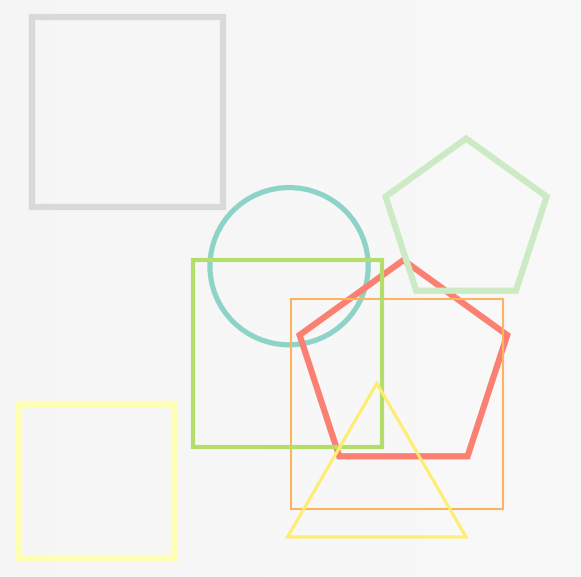[{"shape": "circle", "thickness": 2.5, "radius": 0.68, "center": [0.497, 0.538]}, {"shape": "square", "thickness": 3, "radius": 0.67, "center": [0.166, 0.166]}, {"shape": "pentagon", "thickness": 3, "radius": 0.94, "center": [0.694, 0.361]}, {"shape": "square", "thickness": 1, "radius": 0.91, "center": [0.683, 0.299]}, {"shape": "square", "thickness": 2, "radius": 0.81, "center": [0.495, 0.387]}, {"shape": "square", "thickness": 3, "radius": 0.82, "center": [0.22, 0.805]}, {"shape": "pentagon", "thickness": 3, "radius": 0.73, "center": [0.802, 0.614]}, {"shape": "triangle", "thickness": 1.5, "radius": 0.89, "center": [0.648, 0.158]}]